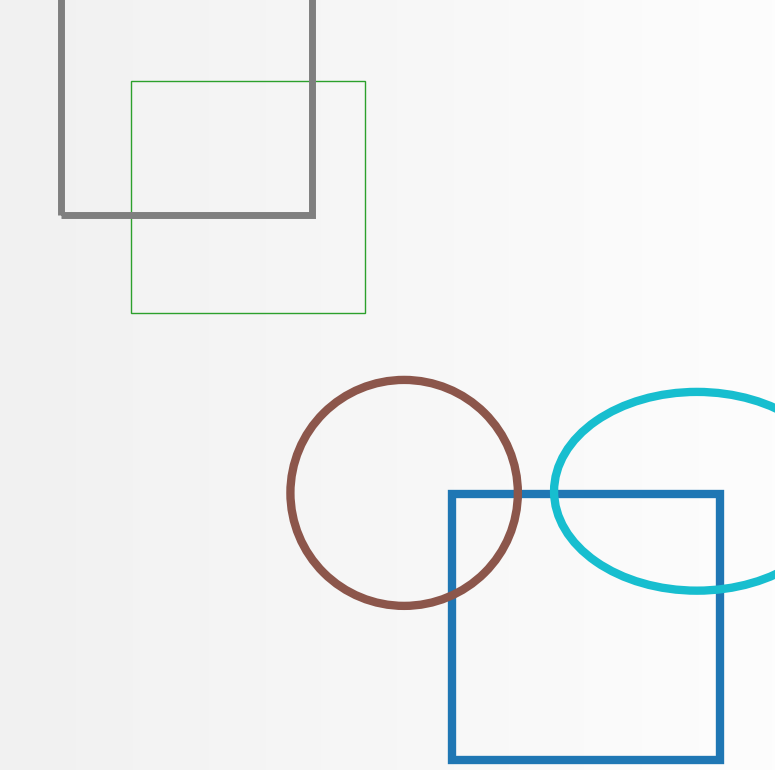[{"shape": "square", "thickness": 3, "radius": 0.86, "center": [0.756, 0.186]}, {"shape": "square", "thickness": 0.5, "radius": 0.75, "center": [0.32, 0.744]}, {"shape": "circle", "thickness": 3, "radius": 0.73, "center": [0.521, 0.36]}, {"shape": "square", "thickness": 2.5, "radius": 0.81, "center": [0.241, 0.882]}, {"shape": "oval", "thickness": 3, "radius": 0.92, "center": [0.899, 0.362]}]